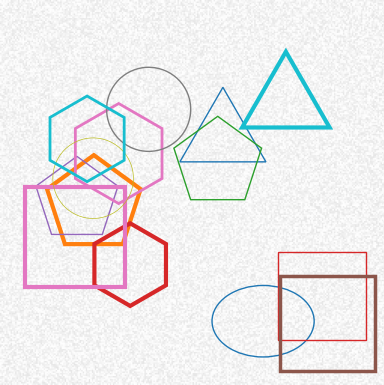[{"shape": "oval", "thickness": 1, "radius": 0.66, "center": [0.683, 0.166]}, {"shape": "triangle", "thickness": 1, "radius": 0.64, "center": [0.579, 0.644]}, {"shape": "pentagon", "thickness": 3, "radius": 0.64, "center": [0.244, 0.469]}, {"shape": "pentagon", "thickness": 1, "radius": 0.6, "center": [0.566, 0.578]}, {"shape": "hexagon", "thickness": 3, "radius": 0.54, "center": [0.338, 0.313]}, {"shape": "square", "thickness": 1, "radius": 0.57, "center": [0.837, 0.231]}, {"shape": "pentagon", "thickness": 1, "radius": 0.56, "center": [0.2, 0.482]}, {"shape": "square", "thickness": 2.5, "radius": 0.62, "center": [0.852, 0.16]}, {"shape": "square", "thickness": 3, "radius": 0.65, "center": [0.195, 0.384]}, {"shape": "hexagon", "thickness": 2, "radius": 0.65, "center": [0.308, 0.601]}, {"shape": "circle", "thickness": 1, "radius": 0.55, "center": [0.386, 0.716]}, {"shape": "circle", "thickness": 0.5, "radius": 0.52, "center": [0.242, 0.537]}, {"shape": "hexagon", "thickness": 2, "radius": 0.56, "center": [0.226, 0.639]}, {"shape": "triangle", "thickness": 3, "radius": 0.66, "center": [0.743, 0.734]}]